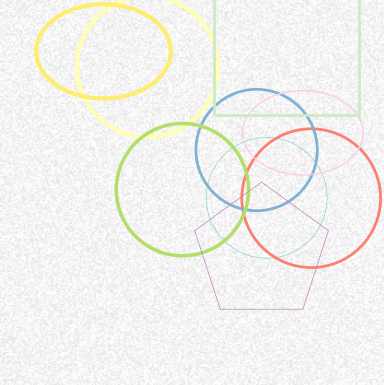[{"shape": "circle", "thickness": 0.5, "radius": 0.78, "center": [0.693, 0.486]}, {"shape": "circle", "thickness": 3, "radius": 0.92, "center": [0.383, 0.827]}, {"shape": "circle", "thickness": 2, "radius": 0.9, "center": [0.808, 0.485]}, {"shape": "circle", "thickness": 2, "radius": 0.79, "center": [0.667, 0.61]}, {"shape": "circle", "thickness": 2.5, "radius": 0.86, "center": [0.474, 0.507]}, {"shape": "oval", "thickness": 1, "radius": 0.78, "center": [0.787, 0.655]}, {"shape": "pentagon", "thickness": 0.5, "radius": 0.91, "center": [0.679, 0.345]}, {"shape": "square", "thickness": 2, "radius": 0.94, "center": [0.744, 0.889]}, {"shape": "oval", "thickness": 3, "radius": 0.87, "center": [0.269, 0.867]}]